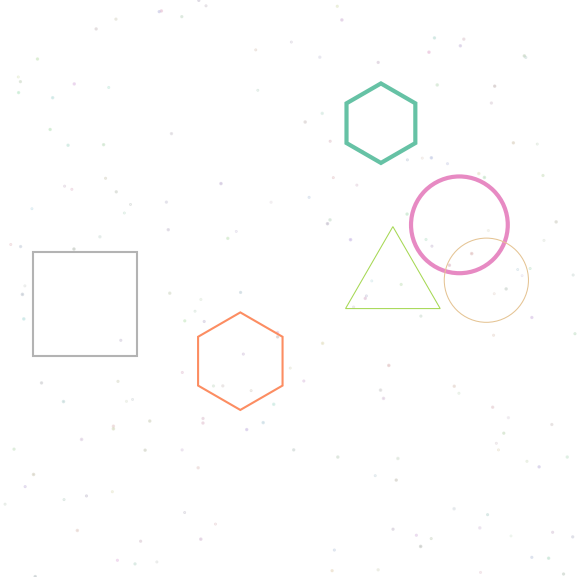[{"shape": "hexagon", "thickness": 2, "radius": 0.34, "center": [0.66, 0.786]}, {"shape": "hexagon", "thickness": 1, "radius": 0.42, "center": [0.416, 0.374]}, {"shape": "circle", "thickness": 2, "radius": 0.42, "center": [0.795, 0.61]}, {"shape": "triangle", "thickness": 0.5, "radius": 0.47, "center": [0.68, 0.512]}, {"shape": "circle", "thickness": 0.5, "radius": 0.36, "center": [0.842, 0.514]}, {"shape": "square", "thickness": 1, "radius": 0.45, "center": [0.147, 0.472]}]